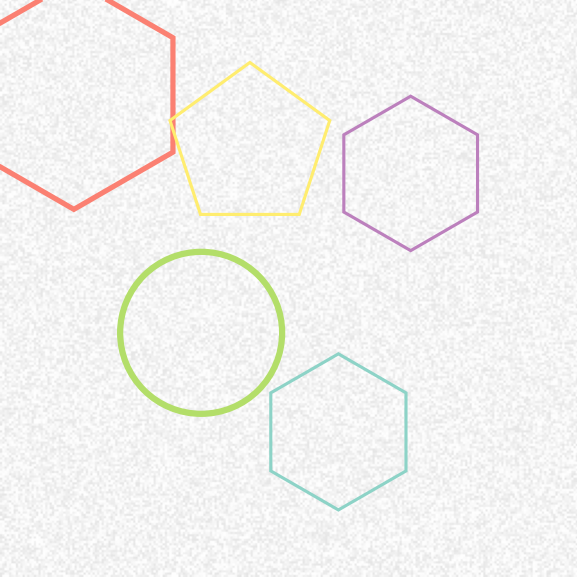[{"shape": "hexagon", "thickness": 1.5, "radius": 0.68, "center": [0.586, 0.251]}, {"shape": "hexagon", "thickness": 2.5, "radius": 0.99, "center": [0.128, 0.835]}, {"shape": "circle", "thickness": 3, "radius": 0.7, "center": [0.348, 0.423]}, {"shape": "hexagon", "thickness": 1.5, "radius": 0.67, "center": [0.711, 0.699]}, {"shape": "pentagon", "thickness": 1.5, "radius": 0.73, "center": [0.433, 0.745]}]